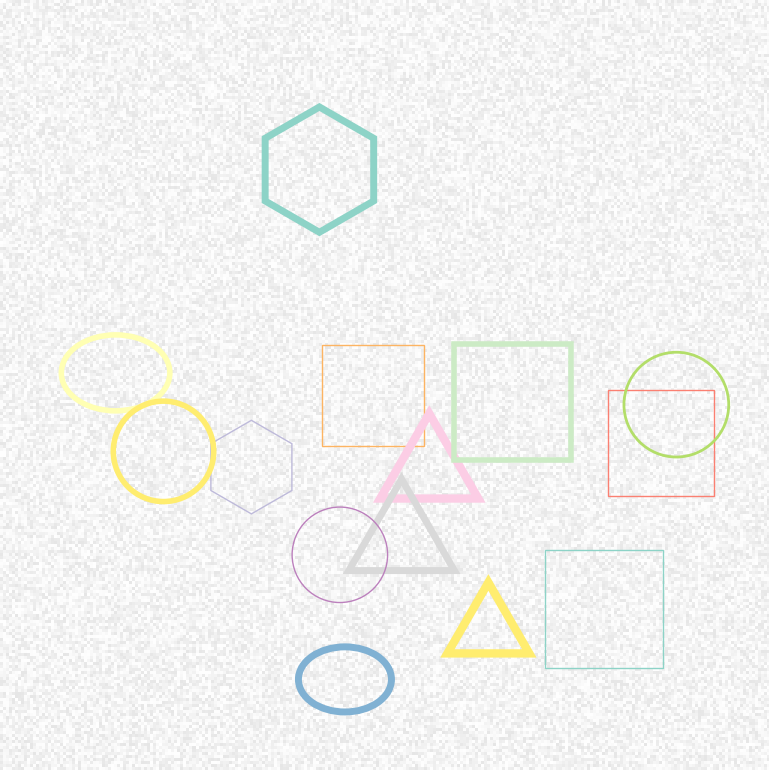[{"shape": "square", "thickness": 0.5, "radius": 0.38, "center": [0.785, 0.209]}, {"shape": "hexagon", "thickness": 2.5, "radius": 0.41, "center": [0.415, 0.78]}, {"shape": "oval", "thickness": 2, "radius": 0.35, "center": [0.15, 0.516]}, {"shape": "hexagon", "thickness": 0.5, "radius": 0.3, "center": [0.326, 0.393]}, {"shape": "square", "thickness": 0.5, "radius": 0.34, "center": [0.858, 0.425]}, {"shape": "oval", "thickness": 2.5, "radius": 0.3, "center": [0.448, 0.118]}, {"shape": "square", "thickness": 0.5, "radius": 0.33, "center": [0.484, 0.486]}, {"shape": "circle", "thickness": 1, "radius": 0.34, "center": [0.878, 0.475]}, {"shape": "triangle", "thickness": 3, "radius": 0.37, "center": [0.557, 0.389]}, {"shape": "triangle", "thickness": 2.5, "radius": 0.4, "center": [0.522, 0.299]}, {"shape": "circle", "thickness": 0.5, "radius": 0.31, "center": [0.441, 0.279]}, {"shape": "square", "thickness": 2, "radius": 0.38, "center": [0.665, 0.477]}, {"shape": "circle", "thickness": 2, "radius": 0.33, "center": [0.212, 0.414]}, {"shape": "triangle", "thickness": 3, "radius": 0.31, "center": [0.634, 0.182]}]